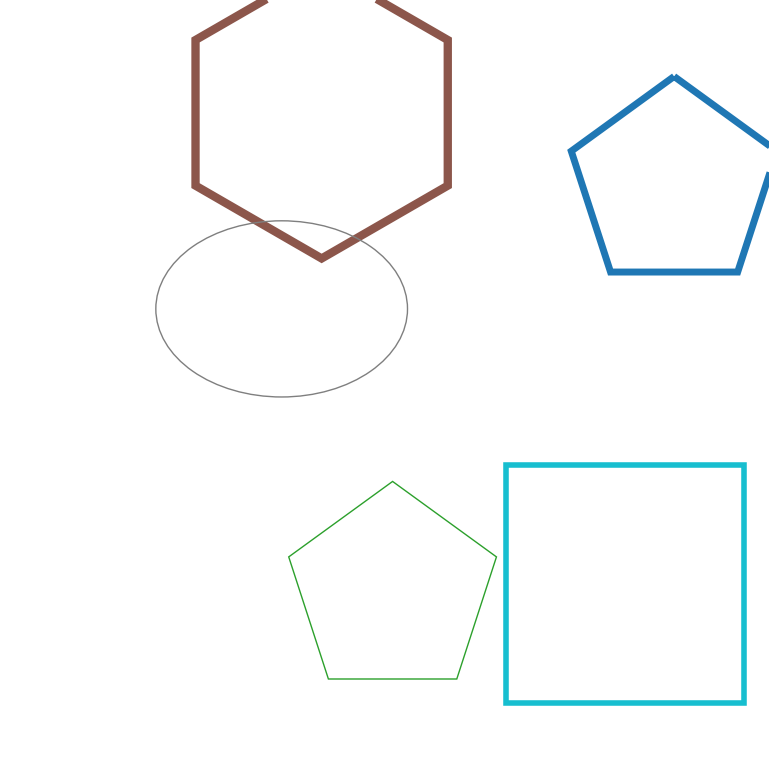[{"shape": "pentagon", "thickness": 2.5, "radius": 0.7, "center": [0.875, 0.76]}, {"shape": "pentagon", "thickness": 0.5, "radius": 0.71, "center": [0.51, 0.233]}, {"shape": "hexagon", "thickness": 3, "radius": 0.95, "center": [0.418, 0.853]}, {"shape": "oval", "thickness": 0.5, "radius": 0.82, "center": [0.366, 0.599]}, {"shape": "square", "thickness": 2, "radius": 0.77, "center": [0.811, 0.241]}]